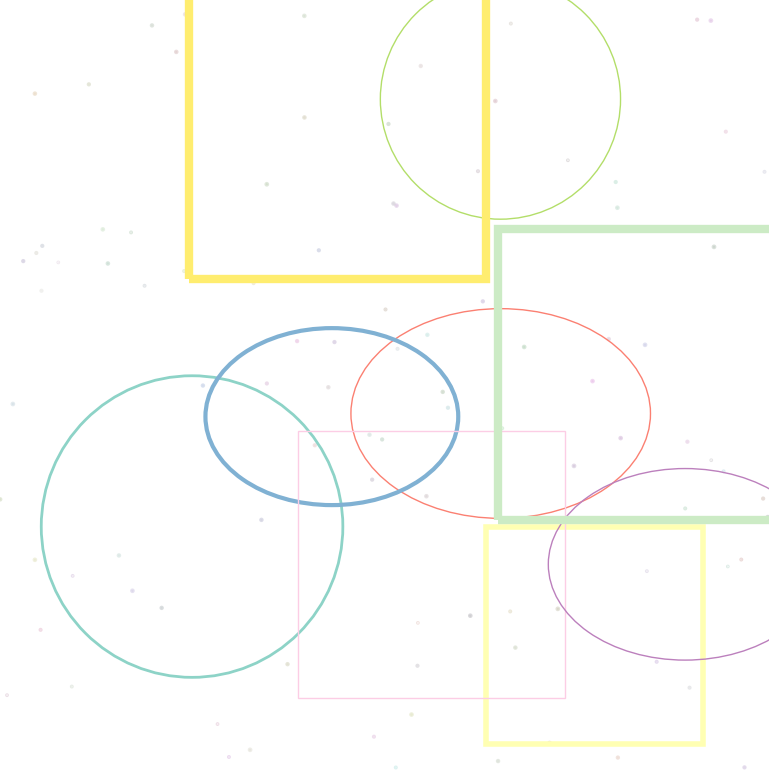[{"shape": "circle", "thickness": 1, "radius": 0.98, "center": [0.249, 0.316]}, {"shape": "square", "thickness": 2, "radius": 0.71, "center": [0.772, 0.174]}, {"shape": "oval", "thickness": 0.5, "radius": 0.97, "center": [0.65, 0.463]}, {"shape": "oval", "thickness": 1.5, "radius": 0.82, "center": [0.431, 0.459]}, {"shape": "circle", "thickness": 0.5, "radius": 0.78, "center": [0.65, 0.871]}, {"shape": "square", "thickness": 0.5, "radius": 0.87, "center": [0.561, 0.267]}, {"shape": "oval", "thickness": 0.5, "radius": 0.89, "center": [0.89, 0.267]}, {"shape": "square", "thickness": 3, "radius": 0.94, "center": [0.836, 0.514]}, {"shape": "square", "thickness": 3, "radius": 0.96, "center": [0.438, 0.83]}]